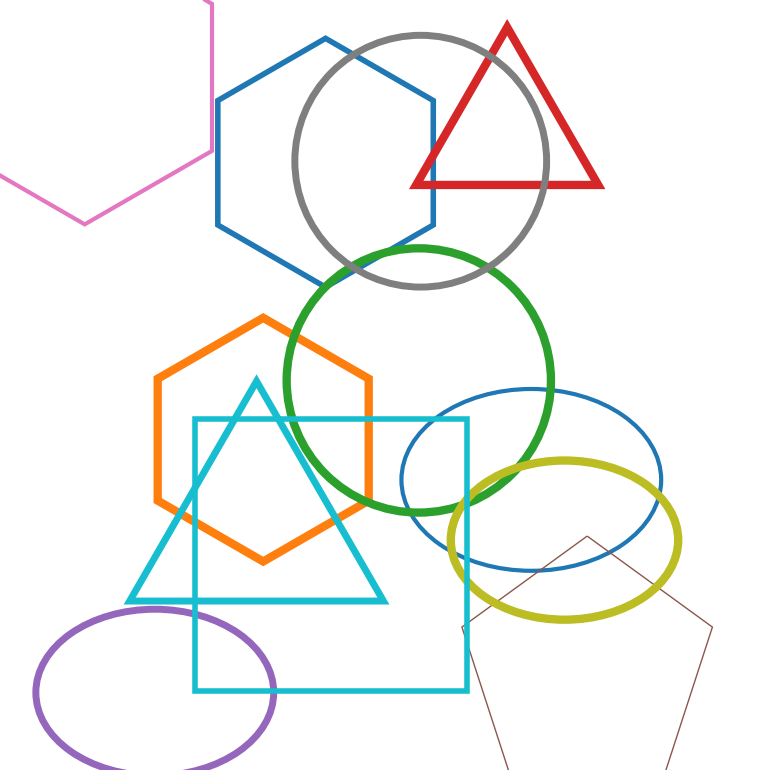[{"shape": "oval", "thickness": 1.5, "radius": 0.84, "center": [0.69, 0.377]}, {"shape": "hexagon", "thickness": 2, "radius": 0.81, "center": [0.423, 0.789]}, {"shape": "hexagon", "thickness": 3, "radius": 0.79, "center": [0.342, 0.429]}, {"shape": "circle", "thickness": 3, "radius": 0.86, "center": [0.544, 0.506]}, {"shape": "triangle", "thickness": 3, "radius": 0.68, "center": [0.659, 0.828]}, {"shape": "oval", "thickness": 2.5, "radius": 0.77, "center": [0.201, 0.101]}, {"shape": "pentagon", "thickness": 0.5, "radius": 0.86, "center": [0.763, 0.133]}, {"shape": "hexagon", "thickness": 1.5, "radius": 0.95, "center": [0.11, 0.9]}, {"shape": "circle", "thickness": 2.5, "radius": 0.82, "center": [0.546, 0.791]}, {"shape": "oval", "thickness": 3, "radius": 0.74, "center": [0.733, 0.299]}, {"shape": "triangle", "thickness": 2.5, "radius": 0.95, "center": [0.333, 0.315]}, {"shape": "square", "thickness": 2, "radius": 0.88, "center": [0.43, 0.279]}]